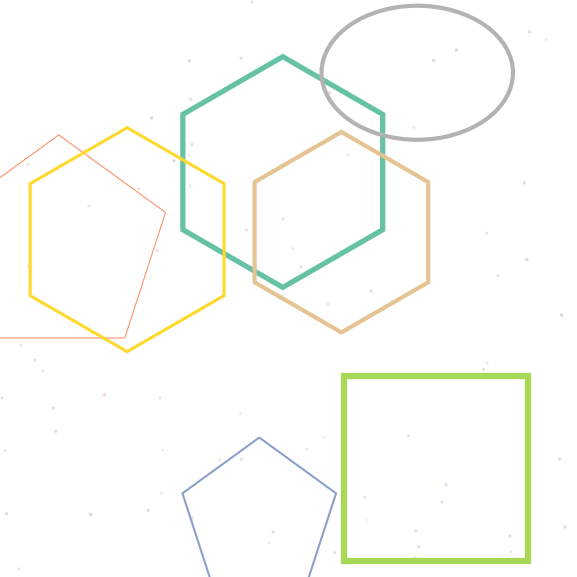[{"shape": "hexagon", "thickness": 2.5, "radius": 1.0, "center": [0.49, 0.701]}, {"shape": "pentagon", "thickness": 0.5, "radius": 0.97, "center": [0.102, 0.571]}, {"shape": "pentagon", "thickness": 1, "radius": 0.7, "center": [0.449, 0.102]}, {"shape": "square", "thickness": 3, "radius": 0.8, "center": [0.755, 0.188]}, {"shape": "hexagon", "thickness": 1.5, "radius": 0.97, "center": [0.22, 0.584]}, {"shape": "hexagon", "thickness": 2, "radius": 0.87, "center": [0.591, 0.597]}, {"shape": "oval", "thickness": 2, "radius": 0.83, "center": [0.723, 0.873]}]